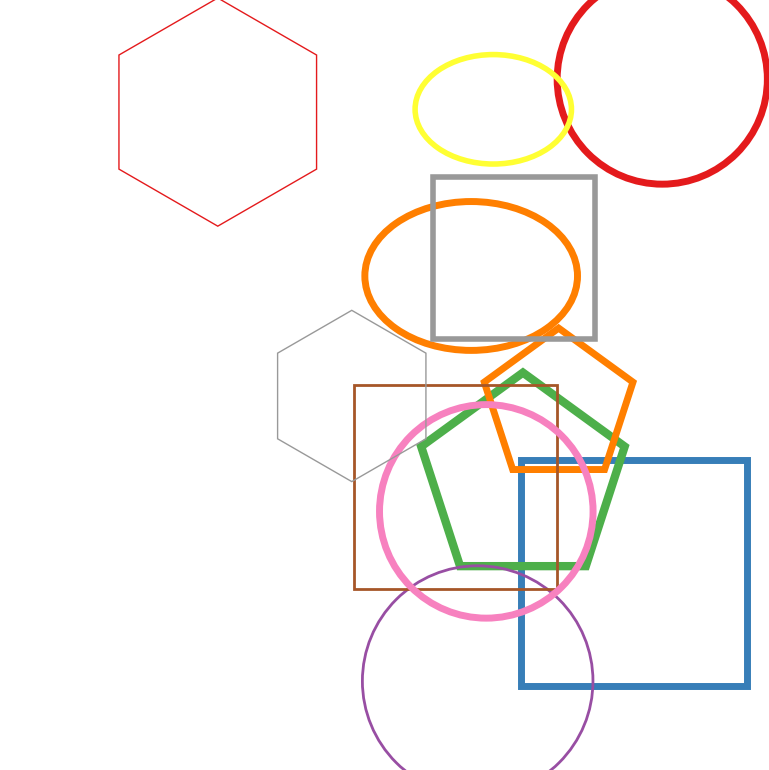[{"shape": "hexagon", "thickness": 0.5, "radius": 0.74, "center": [0.283, 0.854]}, {"shape": "circle", "thickness": 2.5, "radius": 0.68, "center": [0.86, 0.897]}, {"shape": "square", "thickness": 2.5, "radius": 0.73, "center": [0.823, 0.256]}, {"shape": "pentagon", "thickness": 3, "radius": 0.69, "center": [0.679, 0.377]}, {"shape": "circle", "thickness": 1, "radius": 0.75, "center": [0.62, 0.115]}, {"shape": "pentagon", "thickness": 2.5, "radius": 0.51, "center": [0.725, 0.472]}, {"shape": "oval", "thickness": 2.5, "radius": 0.69, "center": [0.612, 0.642]}, {"shape": "oval", "thickness": 2, "radius": 0.51, "center": [0.641, 0.858]}, {"shape": "square", "thickness": 1, "radius": 0.66, "center": [0.592, 0.368]}, {"shape": "circle", "thickness": 2.5, "radius": 0.69, "center": [0.632, 0.336]}, {"shape": "square", "thickness": 2, "radius": 0.53, "center": [0.668, 0.665]}, {"shape": "hexagon", "thickness": 0.5, "radius": 0.56, "center": [0.457, 0.486]}]